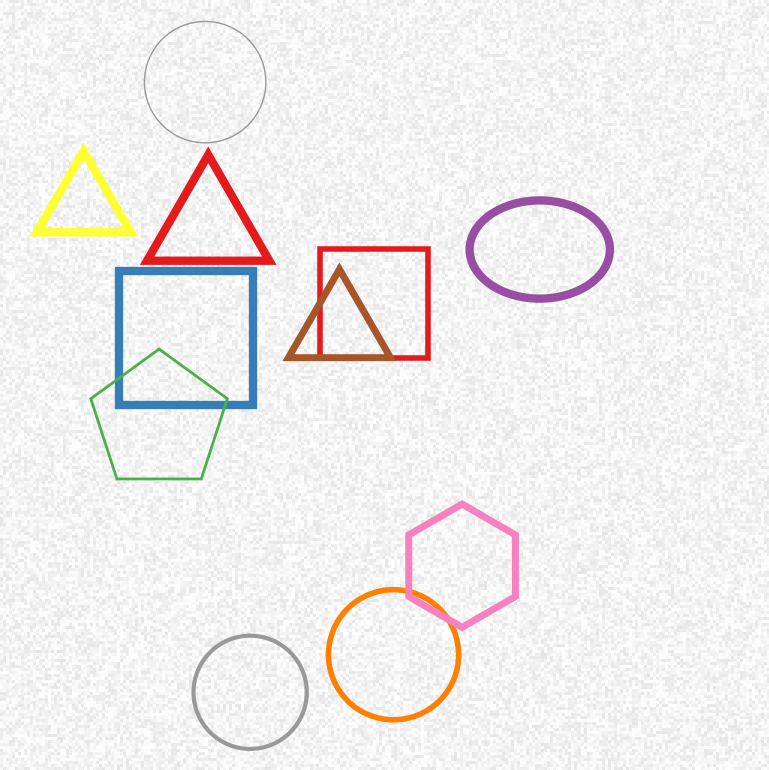[{"shape": "square", "thickness": 2, "radius": 0.35, "center": [0.486, 0.606]}, {"shape": "triangle", "thickness": 3, "radius": 0.46, "center": [0.27, 0.707]}, {"shape": "square", "thickness": 3, "radius": 0.44, "center": [0.241, 0.561]}, {"shape": "pentagon", "thickness": 1, "radius": 0.47, "center": [0.207, 0.453]}, {"shape": "oval", "thickness": 3, "radius": 0.46, "center": [0.701, 0.676]}, {"shape": "circle", "thickness": 2, "radius": 0.42, "center": [0.511, 0.15]}, {"shape": "triangle", "thickness": 3, "radius": 0.35, "center": [0.109, 0.733]}, {"shape": "triangle", "thickness": 2.5, "radius": 0.38, "center": [0.441, 0.574]}, {"shape": "hexagon", "thickness": 2.5, "radius": 0.4, "center": [0.6, 0.265]}, {"shape": "circle", "thickness": 1.5, "radius": 0.37, "center": [0.325, 0.101]}, {"shape": "circle", "thickness": 0.5, "radius": 0.39, "center": [0.266, 0.893]}]